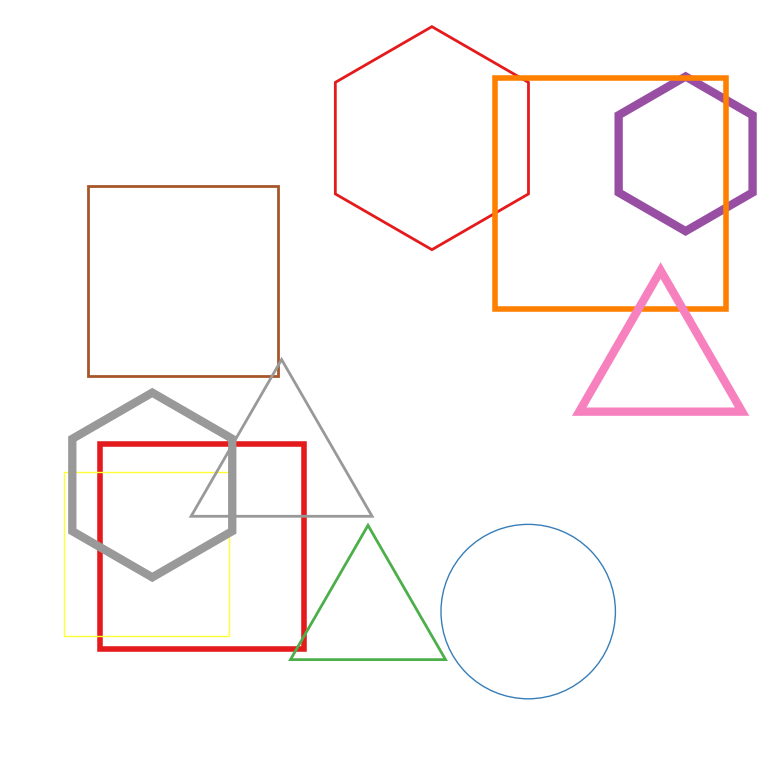[{"shape": "hexagon", "thickness": 1, "radius": 0.72, "center": [0.561, 0.821]}, {"shape": "square", "thickness": 2, "radius": 0.66, "center": [0.262, 0.29]}, {"shape": "circle", "thickness": 0.5, "radius": 0.57, "center": [0.686, 0.206]}, {"shape": "triangle", "thickness": 1, "radius": 0.58, "center": [0.478, 0.201]}, {"shape": "hexagon", "thickness": 3, "radius": 0.5, "center": [0.89, 0.8]}, {"shape": "square", "thickness": 2, "radius": 0.75, "center": [0.792, 0.749]}, {"shape": "square", "thickness": 0.5, "radius": 0.53, "center": [0.19, 0.281]}, {"shape": "square", "thickness": 1, "radius": 0.62, "center": [0.238, 0.635]}, {"shape": "triangle", "thickness": 3, "radius": 0.61, "center": [0.858, 0.526]}, {"shape": "hexagon", "thickness": 3, "radius": 0.6, "center": [0.198, 0.37]}, {"shape": "triangle", "thickness": 1, "radius": 0.68, "center": [0.366, 0.397]}]